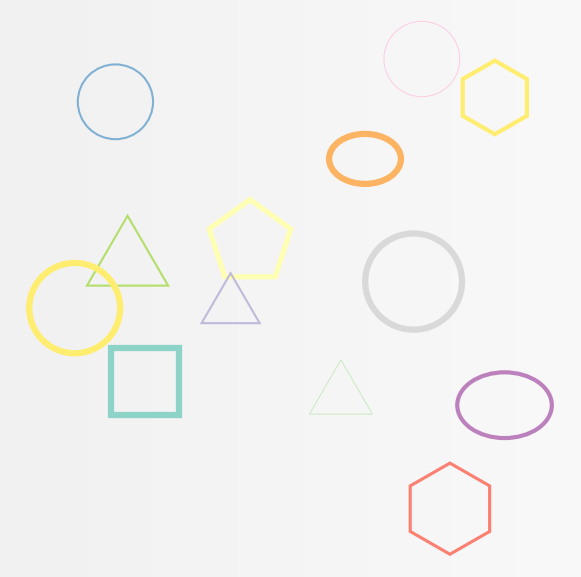[{"shape": "square", "thickness": 3, "radius": 0.29, "center": [0.25, 0.338]}, {"shape": "pentagon", "thickness": 2.5, "radius": 0.37, "center": [0.43, 0.58]}, {"shape": "triangle", "thickness": 1, "radius": 0.29, "center": [0.397, 0.468]}, {"shape": "hexagon", "thickness": 1.5, "radius": 0.39, "center": [0.774, 0.118]}, {"shape": "circle", "thickness": 1, "radius": 0.32, "center": [0.199, 0.823]}, {"shape": "oval", "thickness": 3, "radius": 0.31, "center": [0.628, 0.724]}, {"shape": "triangle", "thickness": 1, "radius": 0.4, "center": [0.219, 0.545]}, {"shape": "circle", "thickness": 0.5, "radius": 0.33, "center": [0.726, 0.897]}, {"shape": "circle", "thickness": 3, "radius": 0.42, "center": [0.712, 0.512]}, {"shape": "oval", "thickness": 2, "radius": 0.41, "center": [0.868, 0.298]}, {"shape": "triangle", "thickness": 0.5, "radius": 0.31, "center": [0.587, 0.313]}, {"shape": "hexagon", "thickness": 2, "radius": 0.32, "center": [0.851, 0.83]}, {"shape": "circle", "thickness": 3, "radius": 0.39, "center": [0.129, 0.466]}]